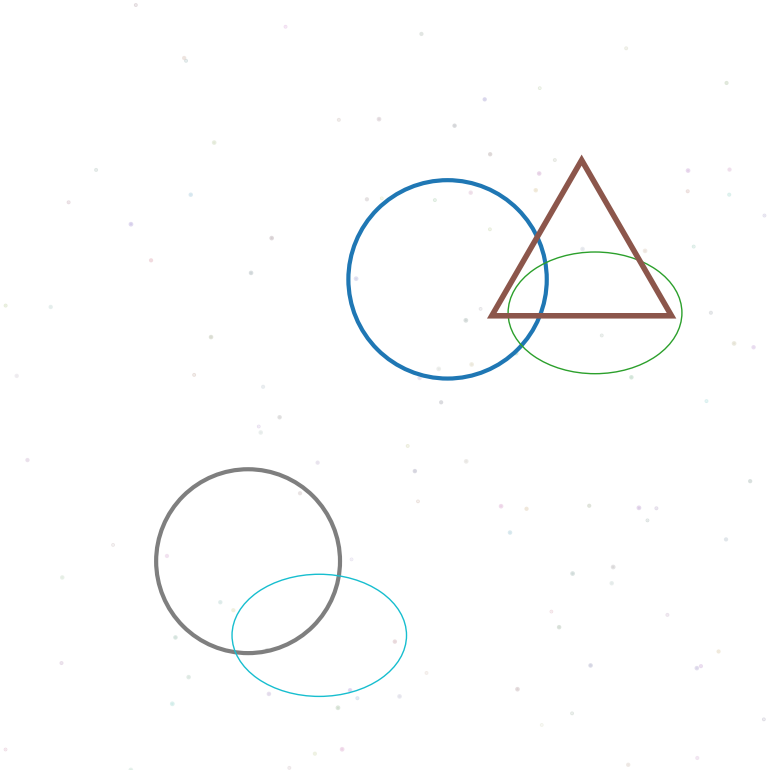[{"shape": "circle", "thickness": 1.5, "radius": 0.64, "center": [0.581, 0.637]}, {"shape": "oval", "thickness": 0.5, "radius": 0.56, "center": [0.773, 0.594]}, {"shape": "triangle", "thickness": 2, "radius": 0.67, "center": [0.755, 0.657]}, {"shape": "circle", "thickness": 1.5, "radius": 0.6, "center": [0.322, 0.271]}, {"shape": "oval", "thickness": 0.5, "radius": 0.57, "center": [0.415, 0.175]}]